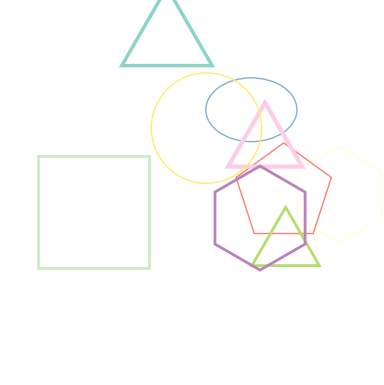[{"shape": "triangle", "thickness": 2.5, "radius": 0.68, "center": [0.434, 0.897]}, {"shape": "hexagon", "thickness": 0.5, "radius": 0.62, "center": [0.881, 0.494]}, {"shape": "pentagon", "thickness": 1, "radius": 0.65, "center": [0.737, 0.499]}, {"shape": "oval", "thickness": 1, "radius": 0.59, "center": [0.653, 0.715]}, {"shape": "triangle", "thickness": 2, "radius": 0.51, "center": [0.742, 0.361]}, {"shape": "triangle", "thickness": 3, "radius": 0.55, "center": [0.689, 0.623]}, {"shape": "hexagon", "thickness": 2, "radius": 0.68, "center": [0.675, 0.434]}, {"shape": "square", "thickness": 2, "radius": 0.73, "center": [0.243, 0.45]}, {"shape": "circle", "thickness": 1, "radius": 0.72, "center": [0.536, 0.667]}]